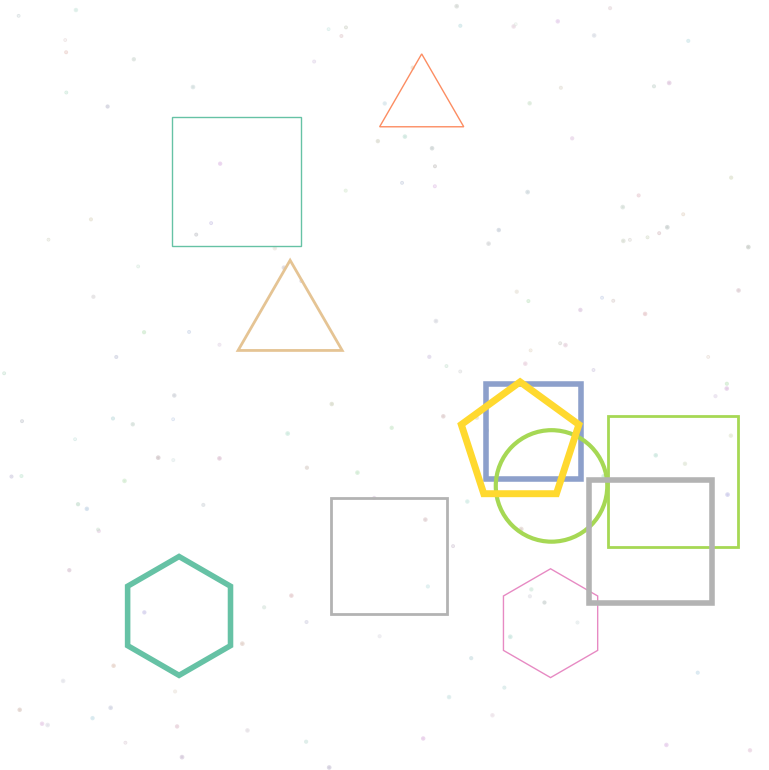[{"shape": "hexagon", "thickness": 2, "radius": 0.39, "center": [0.233, 0.2]}, {"shape": "square", "thickness": 0.5, "radius": 0.42, "center": [0.307, 0.765]}, {"shape": "triangle", "thickness": 0.5, "radius": 0.32, "center": [0.548, 0.867]}, {"shape": "square", "thickness": 2, "radius": 0.31, "center": [0.692, 0.439]}, {"shape": "hexagon", "thickness": 0.5, "radius": 0.35, "center": [0.715, 0.191]}, {"shape": "circle", "thickness": 1.5, "radius": 0.36, "center": [0.716, 0.369]}, {"shape": "square", "thickness": 1, "radius": 0.42, "center": [0.874, 0.375]}, {"shape": "pentagon", "thickness": 2.5, "radius": 0.4, "center": [0.675, 0.424]}, {"shape": "triangle", "thickness": 1, "radius": 0.39, "center": [0.377, 0.584]}, {"shape": "square", "thickness": 2, "radius": 0.4, "center": [0.845, 0.297]}, {"shape": "square", "thickness": 1, "radius": 0.38, "center": [0.505, 0.278]}]